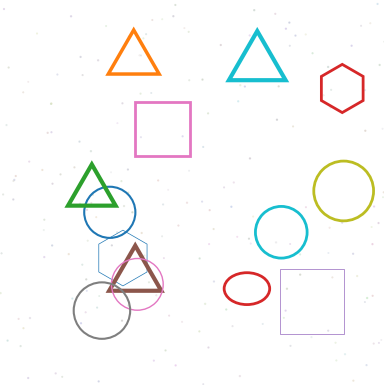[{"shape": "circle", "thickness": 1.5, "radius": 0.33, "center": [0.285, 0.449]}, {"shape": "hexagon", "thickness": 0.5, "radius": 0.36, "center": [0.319, 0.33]}, {"shape": "triangle", "thickness": 2.5, "radius": 0.38, "center": [0.347, 0.846]}, {"shape": "triangle", "thickness": 3, "radius": 0.36, "center": [0.238, 0.502]}, {"shape": "oval", "thickness": 2, "radius": 0.3, "center": [0.641, 0.25]}, {"shape": "hexagon", "thickness": 2, "radius": 0.31, "center": [0.889, 0.77]}, {"shape": "square", "thickness": 0.5, "radius": 0.42, "center": [0.811, 0.217]}, {"shape": "triangle", "thickness": 3, "radius": 0.39, "center": [0.351, 0.284]}, {"shape": "square", "thickness": 2, "radius": 0.36, "center": [0.422, 0.665]}, {"shape": "circle", "thickness": 1, "radius": 0.34, "center": [0.357, 0.261]}, {"shape": "circle", "thickness": 1.5, "radius": 0.37, "center": [0.265, 0.193]}, {"shape": "circle", "thickness": 2, "radius": 0.39, "center": [0.893, 0.504]}, {"shape": "circle", "thickness": 2, "radius": 0.34, "center": [0.731, 0.397]}, {"shape": "triangle", "thickness": 3, "radius": 0.43, "center": [0.668, 0.834]}]